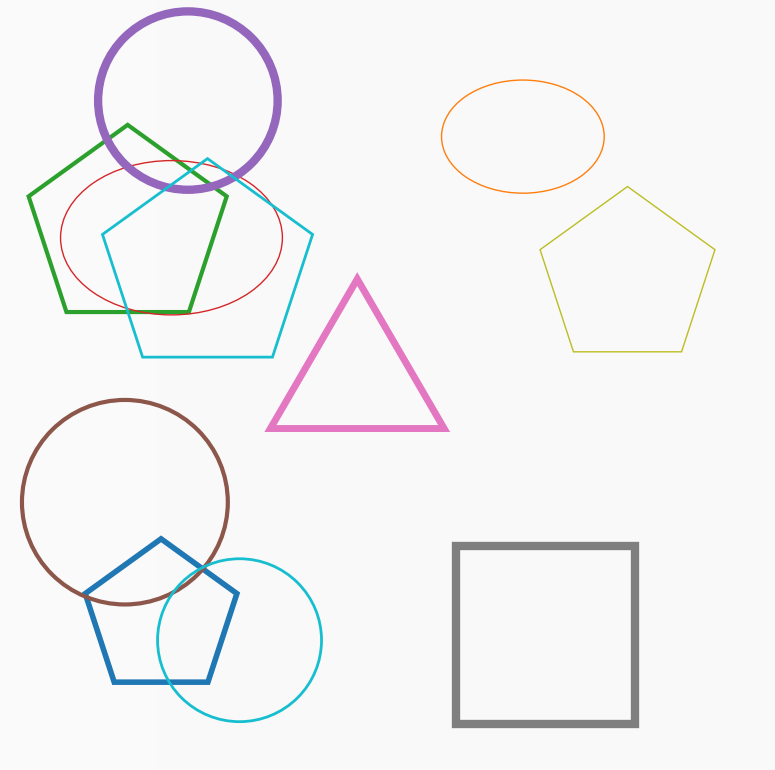[{"shape": "pentagon", "thickness": 2, "radius": 0.51, "center": [0.208, 0.197]}, {"shape": "oval", "thickness": 0.5, "radius": 0.52, "center": [0.675, 0.823]}, {"shape": "pentagon", "thickness": 1.5, "radius": 0.67, "center": [0.165, 0.703]}, {"shape": "oval", "thickness": 0.5, "radius": 0.72, "center": [0.221, 0.691]}, {"shape": "circle", "thickness": 3, "radius": 0.58, "center": [0.242, 0.869]}, {"shape": "circle", "thickness": 1.5, "radius": 0.66, "center": [0.161, 0.348]}, {"shape": "triangle", "thickness": 2.5, "radius": 0.65, "center": [0.461, 0.508]}, {"shape": "square", "thickness": 3, "radius": 0.58, "center": [0.704, 0.175]}, {"shape": "pentagon", "thickness": 0.5, "radius": 0.59, "center": [0.81, 0.639]}, {"shape": "pentagon", "thickness": 1, "radius": 0.71, "center": [0.268, 0.651]}, {"shape": "circle", "thickness": 1, "radius": 0.53, "center": [0.309, 0.169]}]